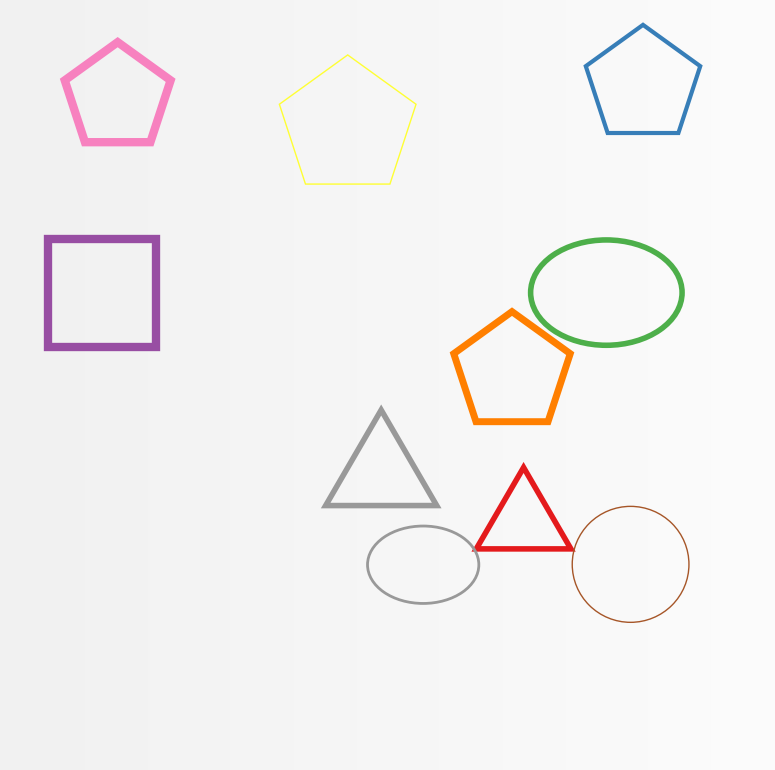[{"shape": "triangle", "thickness": 2, "radius": 0.35, "center": [0.676, 0.322]}, {"shape": "pentagon", "thickness": 1.5, "radius": 0.39, "center": [0.83, 0.89]}, {"shape": "oval", "thickness": 2, "radius": 0.49, "center": [0.782, 0.62]}, {"shape": "square", "thickness": 3, "radius": 0.35, "center": [0.132, 0.619]}, {"shape": "pentagon", "thickness": 2.5, "radius": 0.4, "center": [0.661, 0.516]}, {"shape": "pentagon", "thickness": 0.5, "radius": 0.46, "center": [0.449, 0.836]}, {"shape": "circle", "thickness": 0.5, "radius": 0.38, "center": [0.814, 0.267]}, {"shape": "pentagon", "thickness": 3, "radius": 0.36, "center": [0.152, 0.873]}, {"shape": "triangle", "thickness": 2, "radius": 0.41, "center": [0.492, 0.385]}, {"shape": "oval", "thickness": 1, "radius": 0.36, "center": [0.546, 0.267]}]